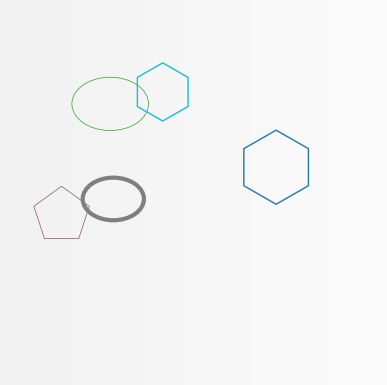[{"shape": "hexagon", "thickness": 1, "radius": 0.48, "center": [0.713, 0.566]}, {"shape": "oval", "thickness": 0.5, "radius": 0.49, "center": [0.284, 0.73]}, {"shape": "pentagon", "thickness": 0.5, "radius": 0.38, "center": [0.159, 0.441]}, {"shape": "oval", "thickness": 3, "radius": 0.4, "center": [0.292, 0.483]}, {"shape": "hexagon", "thickness": 1, "radius": 0.38, "center": [0.42, 0.761]}]